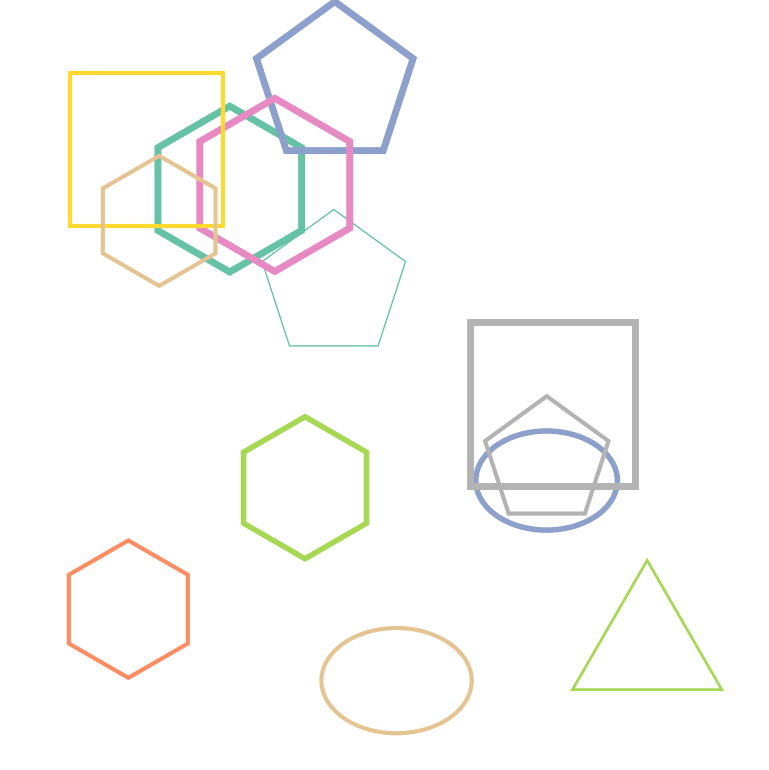[{"shape": "pentagon", "thickness": 0.5, "radius": 0.49, "center": [0.434, 0.63]}, {"shape": "hexagon", "thickness": 2.5, "radius": 0.54, "center": [0.298, 0.754]}, {"shape": "hexagon", "thickness": 1.5, "radius": 0.45, "center": [0.167, 0.209]}, {"shape": "oval", "thickness": 2, "radius": 0.46, "center": [0.71, 0.376]}, {"shape": "pentagon", "thickness": 2.5, "radius": 0.53, "center": [0.435, 0.891]}, {"shape": "hexagon", "thickness": 2.5, "radius": 0.56, "center": [0.357, 0.76]}, {"shape": "triangle", "thickness": 1, "radius": 0.56, "center": [0.84, 0.16]}, {"shape": "hexagon", "thickness": 2, "radius": 0.46, "center": [0.396, 0.367]}, {"shape": "square", "thickness": 1.5, "radius": 0.5, "center": [0.19, 0.806]}, {"shape": "oval", "thickness": 1.5, "radius": 0.49, "center": [0.515, 0.116]}, {"shape": "hexagon", "thickness": 1.5, "radius": 0.42, "center": [0.207, 0.713]}, {"shape": "square", "thickness": 2.5, "radius": 0.53, "center": [0.717, 0.475]}, {"shape": "pentagon", "thickness": 1.5, "radius": 0.42, "center": [0.71, 0.401]}]